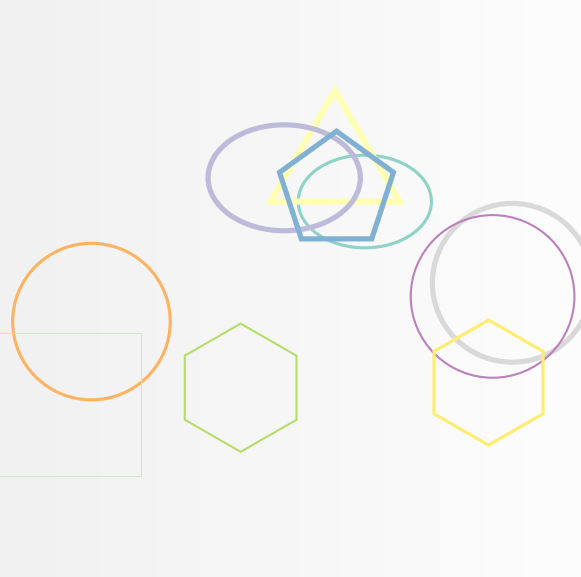[{"shape": "oval", "thickness": 1.5, "radius": 0.57, "center": [0.628, 0.65]}, {"shape": "triangle", "thickness": 3, "radius": 0.64, "center": [0.576, 0.714]}, {"shape": "oval", "thickness": 2.5, "radius": 0.65, "center": [0.489, 0.691]}, {"shape": "pentagon", "thickness": 2.5, "radius": 0.52, "center": [0.579, 0.669]}, {"shape": "circle", "thickness": 1.5, "radius": 0.68, "center": [0.157, 0.442]}, {"shape": "hexagon", "thickness": 1, "radius": 0.55, "center": [0.414, 0.328]}, {"shape": "circle", "thickness": 2.5, "radius": 0.69, "center": [0.881, 0.509]}, {"shape": "circle", "thickness": 1, "radius": 0.7, "center": [0.847, 0.486]}, {"shape": "square", "thickness": 0.5, "radius": 0.62, "center": [0.119, 0.299]}, {"shape": "hexagon", "thickness": 1.5, "radius": 0.54, "center": [0.84, 0.337]}]